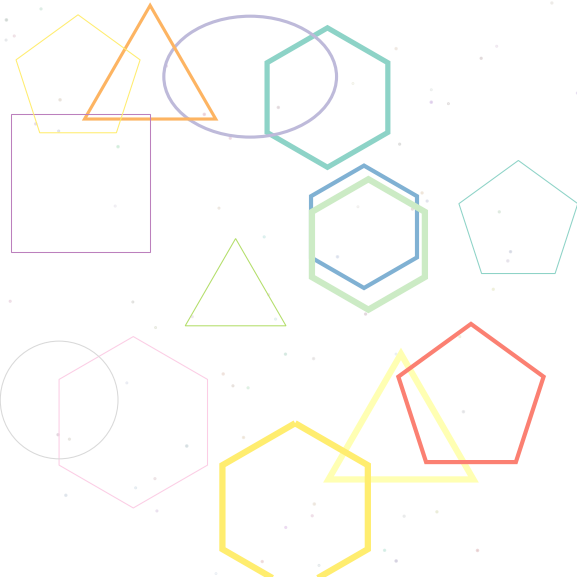[{"shape": "hexagon", "thickness": 2.5, "radius": 0.6, "center": [0.567, 0.83]}, {"shape": "pentagon", "thickness": 0.5, "radius": 0.54, "center": [0.898, 0.613]}, {"shape": "triangle", "thickness": 3, "radius": 0.72, "center": [0.694, 0.241]}, {"shape": "oval", "thickness": 1.5, "radius": 0.75, "center": [0.433, 0.866]}, {"shape": "pentagon", "thickness": 2, "radius": 0.66, "center": [0.816, 0.306]}, {"shape": "hexagon", "thickness": 2, "radius": 0.53, "center": [0.63, 0.606]}, {"shape": "triangle", "thickness": 1.5, "radius": 0.66, "center": [0.26, 0.859]}, {"shape": "triangle", "thickness": 0.5, "radius": 0.5, "center": [0.408, 0.485]}, {"shape": "hexagon", "thickness": 0.5, "radius": 0.74, "center": [0.231, 0.268]}, {"shape": "circle", "thickness": 0.5, "radius": 0.51, "center": [0.102, 0.307]}, {"shape": "square", "thickness": 0.5, "radius": 0.6, "center": [0.139, 0.682]}, {"shape": "hexagon", "thickness": 3, "radius": 0.56, "center": [0.638, 0.576]}, {"shape": "pentagon", "thickness": 0.5, "radius": 0.56, "center": [0.135, 0.861]}, {"shape": "hexagon", "thickness": 3, "radius": 0.73, "center": [0.511, 0.121]}]